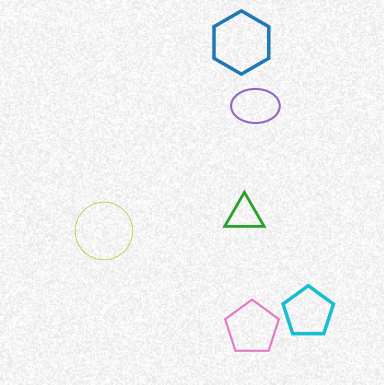[{"shape": "hexagon", "thickness": 2.5, "radius": 0.41, "center": [0.627, 0.89]}, {"shape": "triangle", "thickness": 2, "radius": 0.3, "center": [0.635, 0.442]}, {"shape": "oval", "thickness": 1.5, "radius": 0.32, "center": [0.663, 0.725]}, {"shape": "pentagon", "thickness": 1.5, "radius": 0.37, "center": [0.655, 0.148]}, {"shape": "circle", "thickness": 0.5, "radius": 0.37, "center": [0.27, 0.4]}, {"shape": "pentagon", "thickness": 2.5, "radius": 0.34, "center": [0.801, 0.189]}]